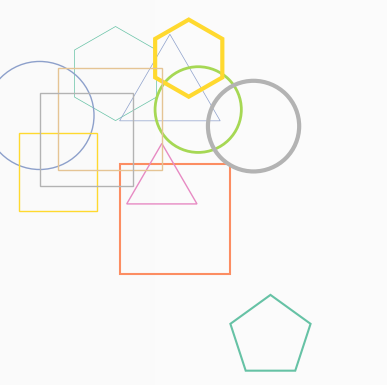[{"shape": "pentagon", "thickness": 1.5, "radius": 0.54, "center": [0.698, 0.125]}, {"shape": "hexagon", "thickness": 0.5, "radius": 0.61, "center": [0.298, 0.809]}, {"shape": "square", "thickness": 1.5, "radius": 0.71, "center": [0.451, 0.431]}, {"shape": "circle", "thickness": 1, "radius": 0.7, "center": [0.102, 0.7]}, {"shape": "triangle", "thickness": 0.5, "radius": 0.75, "center": [0.438, 0.761]}, {"shape": "triangle", "thickness": 1, "radius": 0.52, "center": [0.418, 0.523]}, {"shape": "circle", "thickness": 2, "radius": 0.56, "center": [0.511, 0.715]}, {"shape": "hexagon", "thickness": 3, "radius": 0.5, "center": [0.487, 0.849]}, {"shape": "square", "thickness": 1, "radius": 0.51, "center": [0.15, 0.553]}, {"shape": "square", "thickness": 1, "radius": 0.67, "center": [0.283, 0.691]}, {"shape": "square", "thickness": 1, "radius": 0.6, "center": [0.223, 0.638]}, {"shape": "circle", "thickness": 3, "radius": 0.59, "center": [0.654, 0.672]}]